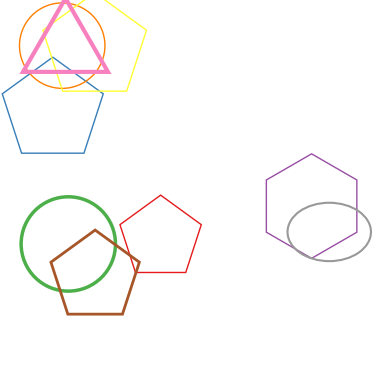[{"shape": "pentagon", "thickness": 1, "radius": 0.56, "center": [0.417, 0.382]}, {"shape": "pentagon", "thickness": 1, "radius": 0.69, "center": [0.137, 0.714]}, {"shape": "circle", "thickness": 2.5, "radius": 0.61, "center": [0.177, 0.366]}, {"shape": "hexagon", "thickness": 1, "radius": 0.68, "center": [0.809, 0.465]}, {"shape": "circle", "thickness": 1, "radius": 0.55, "center": [0.162, 0.881]}, {"shape": "pentagon", "thickness": 1, "radius": 0.71, "center": [0.246, 0.878]}, {"shape": "pentagon", "thickness": 2, "radius": 0.6, "center": [0.247, 0.282]}, {"shape": "triangle", "thickness": 3, "radius": 0.64, "center": [0.17, 0.877]}, {"shape": "oval", "thickness": 1.5, "radius": 0.54, "center": [0.855, 0.398]}]